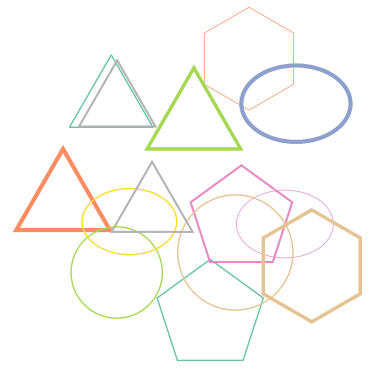[{"shape": "triangle", "thickness": 1, "radius": 0.63, "center": [0.289, 0.732]}, {"shape": "pentagon", "thickness": 1, "radius": 0.72, "center": [0.546, 0.181]}, {"shape": "triangle", "thickness": 3, "radius": 0.7, "center": [0.164, 0.473]}, {"shape": "hexagon", "thickness": 0.5, "radius": 0.67, "center": [0.647, 0.848]}, {"shape": "oval", "thickness": 3, "radius": 0.71, "center": [0.769, 0.731]}, {"shape": "oval", "thickness": 0.5, "radius": 0.63, "center": [0.74, 0.418]}, {"shape": "pentagon", "thickness": 1.5, "radius": 0.69, "center": [0.627, 0.432]}, {"shape": "triangle", "thickness": 2.5, "radius": 0.7, "center": [0.504, 0.683]}, {"shape": "circle", "thickness": 1, "radius": 0.59, "center": [0.303, 0.292]}, {"shape": "oval", "thickness": 1, "radius": 0.61, "center": [0.336, 0.424]}, {"shape": "hexagon", "thickness": 2.5, "radius": 0.73, "center": [0.81, 0.309]}, {"shape": "circle", "thickness": 1, "radius": 0.75, "center": [0.611, 0.344]}, {"shape": "triangle", "thickness": 1.5, "radius": 0.57, "center": [0.304, 0.729]}, {"shape": "triangle", "thickness": 1.5, "radius": 0.61, "center": [0.395, 0.458]}]